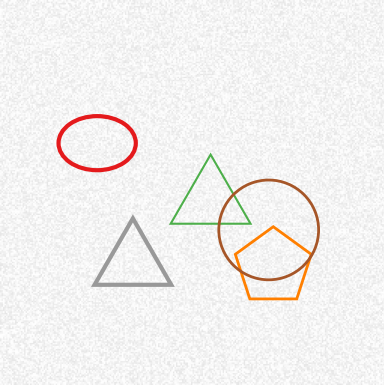[{"shape": "oval", "thickness": 3, "radius": 0.5, "center": [0.252, 0.628]}, {"shape": "triangle", "thickness": 1.5, "radius": 0.6, "center": [0.547, 0.479]}, {"shape": "pentagon", "thickness": 2, "radius": 0.52, "center": [0.71, 0.307]}, {"shape": "circle", "thickness": 2, "radius": 0.65, "center": [0.698, 0.403]}, {"shape": "triangle", "thickness": 3, "radius": 0.57, "center": [0.345, 0.318]}]